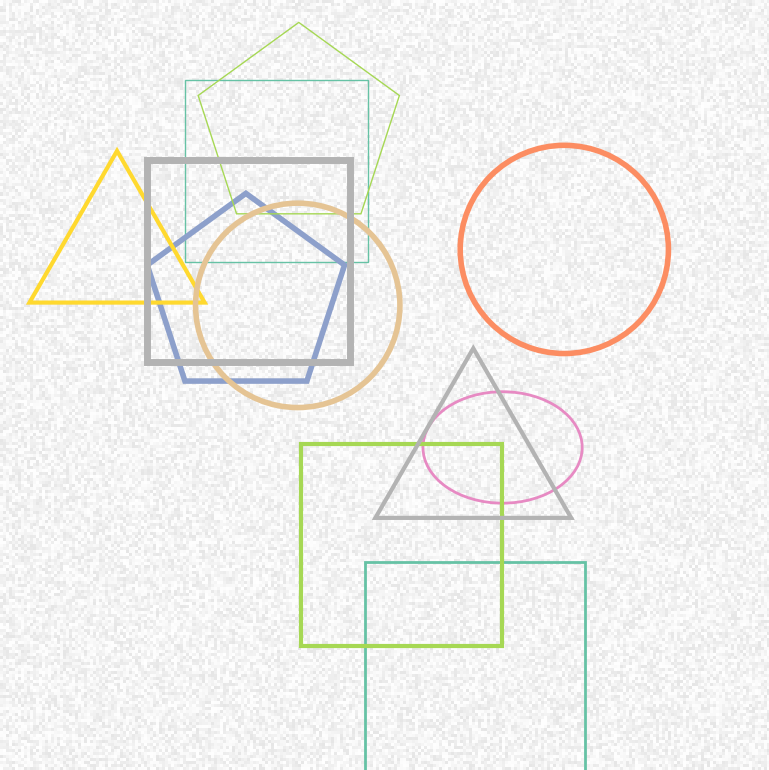[{"shape": "square", "thickness": 0.5, "radius": 0.59, "center": [0.359, 0.778]}, {"shape": "square", "thickness": 1, "radius": 0.72, "center": [0.616, 0.127]}, {"shape": "circle", "thickness": 2, "radius": 0.68, "center": [0.733, 0.676]}, {"shape": "pentagon", "thickness": 2, "radius": 0.67, "center": [0.319, 0.614]}, {"shape": "oval", "thickness": 1, "radius": 0.52, "center": [0.653, 0.419]}, {"shape": "square", "thickness": 1.5, "radius": 0.65, "center": [0.521, 0.292]}, {"shape": "pentagon", "thickness": 0.5, "radius": 0.69, "center": [0.388, 0.833]}, {"shape": "triangle", "thickness": 1.5, "radius": 0.66, "center": [0.152, 0.673]}, {"shape": "circle", "thickness": 2, "radius": 0.66, "center": [0.387, 0.603]}, {"shape": "square", "thickness": 2.5, "radius": 0.66, "center": [0.323, 0.661]}, {"shape": "triangle", "thickness": 1.5, "radius": 0.73, "center": [0.615, 0.401]}]